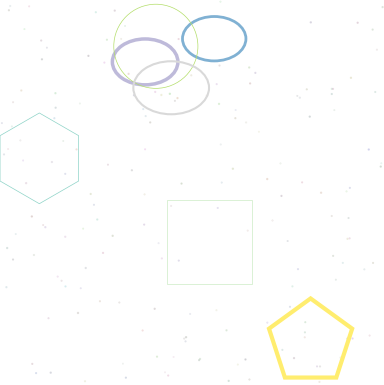[{"shape": "hexagon", "thickness": 0.5, "radius": 0.59, "center": [0.102, 0.589]}, {"shape": "oval", "thickness": 2.5, "radius": 0.43, "center": [0.377, 0.839]}, {"shape": "oval", "thickness": 2, "radius": 0.41, "center": [0.556, 0.899]}, {"shape": "circle", "thickness": 0.5, "radius": 0.55, "center": [0.405, 0.88]}, {"shape": "oval", "thickness": 1.5, "radius": 0.49, "center": [0.445, 0.772]}, {"shape": "square", "thickness": 0.5, "radius": 0.55, "center": [0.544, 0.371]}, {"shape": "pentagon", "thickness": 3, "radius": 0.57, "center": [0.807, 0.111]}]